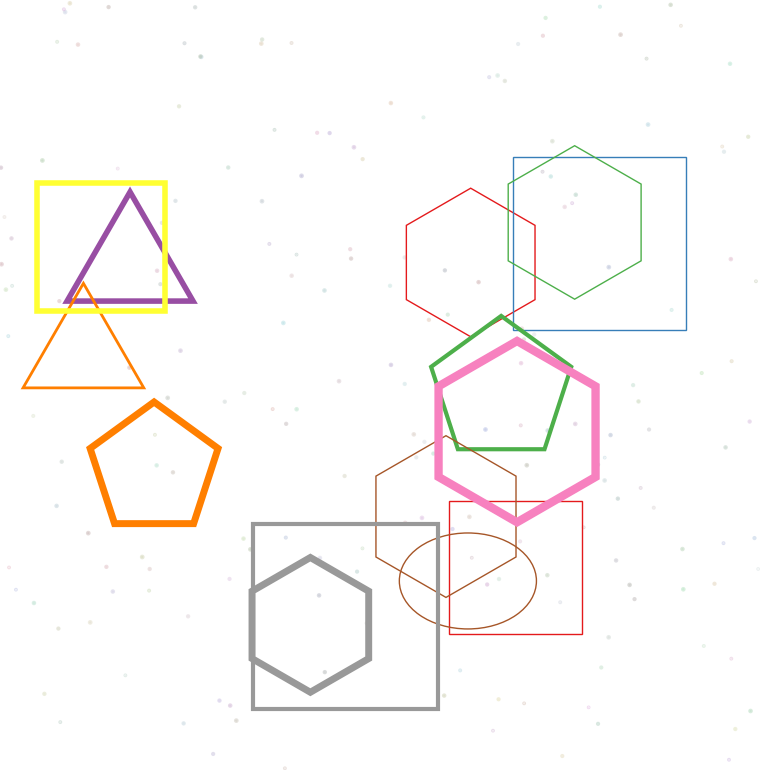[{"shape": "square", "thickness": 0.5, "radius": 0.43, "center": [0.67, 0.263]}, {"shape": "hexagon", "thickness": 0.5, "radius": 0.48, "center": [0.611, 0.659]}, {"shape": "square", "thickness": 0.5, "radius": 0.56, "center": [0.778, 0.684]}, {"shape": "hexagon", "thickness": 0.5, "radius": 0.5, "center": [0.746, 0.711]}, {"shape": "pentagon", "thickness": 1.5, "radius": 0.48, "center": [0.651, 0.494]}, {"shape": "triangle", "thickness": 2, "radius": 0.47, "center": [0.169, 0.656]}, {"shape": "pentagon", "thickness": 2.5, "radius": 0.44, "center": [0.2, 0.391]}, {"shape": "triangle", "thickness": 1, "radius": 0.45, "center": [0.108, 0.542]}, {"shape": "square", "thickness": 2, "radius": 0.42, "center": [0.131, 0.679]}, {"shape": "oval", "thickness": 0.5, "radius": 0.45, "center": [0.608, 0.246]}, {"shape": "hexagon", "thickness": 0.5, "radius": 0.53, "center": [0.579, 0.329]}, {"shape": "hexagon", "thickness": 3, "radius": 0.59, "center": [0.671, 0.439]}, {"shape": "hexagon", "thickness": 2.5, "radius": 0.44, "center": [0.403, 0.188]}, {"shape": "square", "thickness": 1.5, "radius": 0.6, "center": [0.449, 0.199]}]